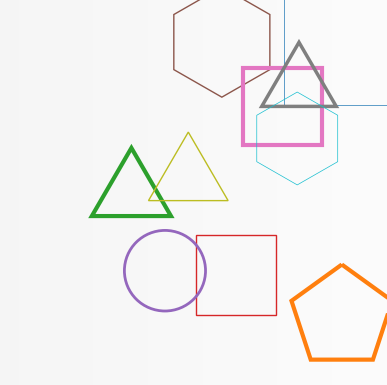[{"shape": "square", "thickness": 0.5, "radius": 0.75, "center": [0.883, 0.877]}, {"shape": "pentagon", "thickness": 3, "radius": 0.68, "center": [0.882, 0.176]}, {"shape": "triangle", "thickness": 3, "radius": 0.59, "center": [0.339, 0.498]}, {"shape": "square", "thickness": 1, "radius": 0.52, "center": [0.609, 0.286]}, {"shape": "circle", "thickness": 2, "radius": 0.52, "center": [0.426, 0.297]}, {"shape": "hexagon", "thickness": 1, "radius": 0.72, "center": [0.572, 0.891]}, {"shape": "square", "thickness": 3, "radius": 0.51, "center": [0.729, 0.723]}, {"shape": "triangle", "thickness": 2.5, "radius": 0.55, "center": [0.772, 0.779]}, {"shape": "triangle", "thickness": 1, "radius": 0.59, "center": [0.486, 0.538]}, {"shape": "hexagon", "thickness": 0.5, "radius": 0.6, "center": [0.767, 0.64]}]